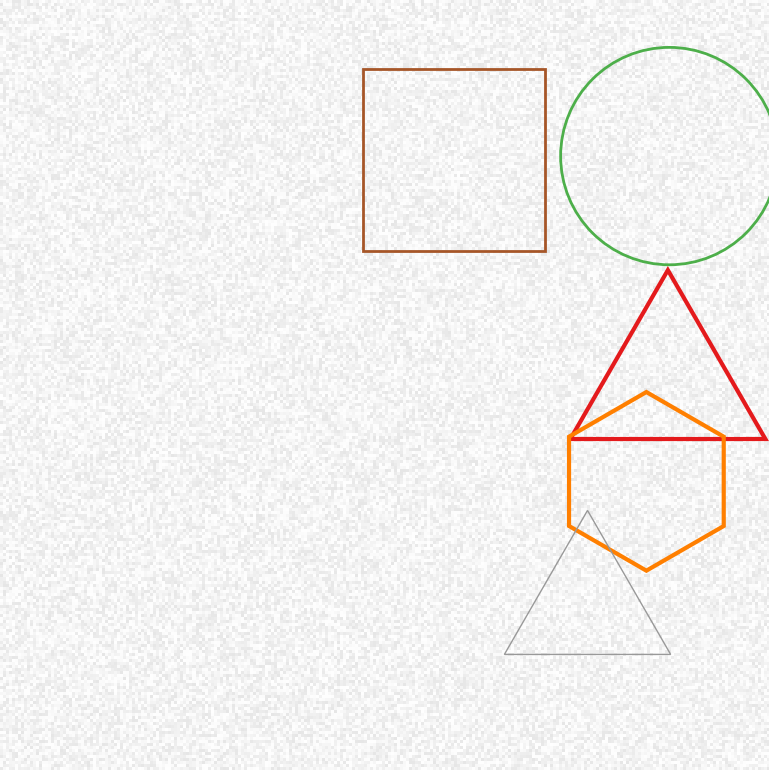[{"shape": "triangle", "thickness": 1.5, "radius": 0.73, "center": [0.867, 0.503]}, {"shape": "circle", "thickness": 1, "radius": 0.71, "center": [0.869, 0.797]}, {"shape": "hexagon", "thickness": 1.5, "radius": 0.58, "center": [0.839, 0.375]}, {"shape": "square", "thickness": 1, "radius": 0.59, "center": [0.59, 0.792]}, {"shape": "triangle", "thickness": 0.5, "radius": 0.62, "center": [0.763, 0.212]}]